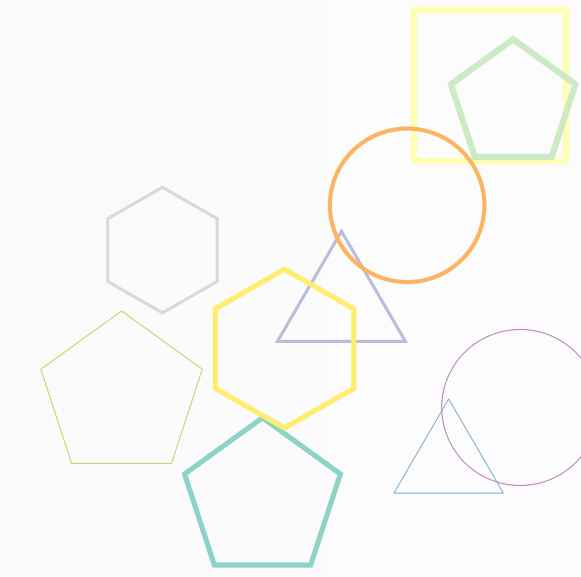[{"shape": "pentagon", "thickness": 2.5, "radius": 0.7, "center": [0.452, 0.135]}, {"shape": "square", "thickness": 3, "radius": 0.65, "center": [0.843, 0.851]}, {"shape": "triangle", "thickness": 1.5, "radius": 0.64, "center": [0.587, 0.472]}, {"shape": "triangle", "thickness": 0.5, "radius": 0.54, "center": [0.772, 0.2]}, {"shape": "circle", "thickness": 2, "radius": 0.66, "center": [0.7, 0.644]}, {"shape": "pentagon", "thickness": 0.5, "radius": 0.73, "center": [0.209, 0.315]}, {"shape": "hexagon", "thickness": 1.5, "radius": 0.54, "center": [0.279, 0.566]}, {"shape": "circle", "thickness": 0.5, "radius": 0.68, "center": [0.895, 0.294]}, {"shape": "pentagon", "thickness": 3, "radius": 0.56, "center": [0.883, 0.818]}, {"shape": "hexagon", "thickness": 2.5, "radius": 0.69, "center": [0.49, 0.396]}]